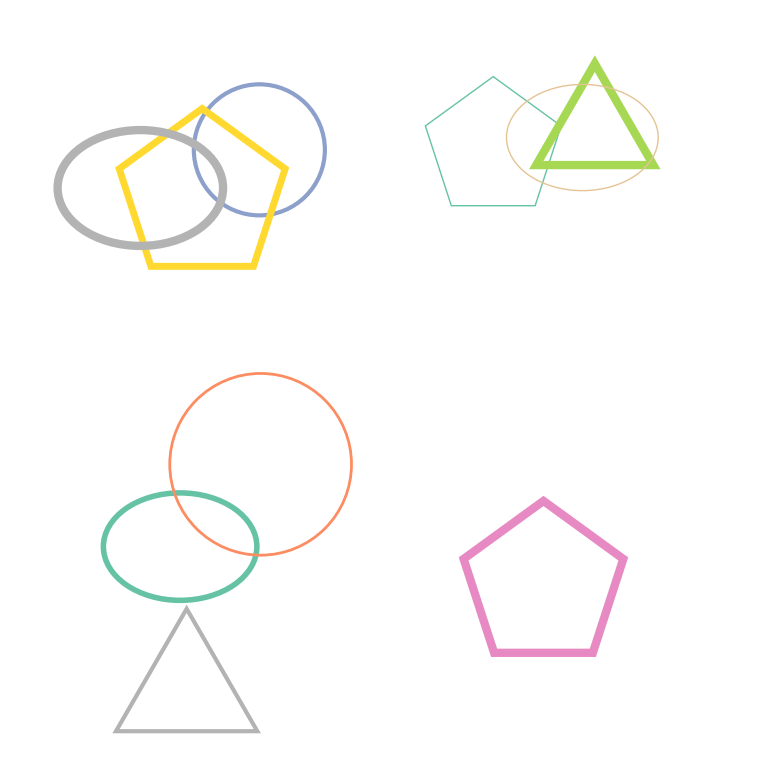[{"shape": "oval", "thickness": 2, "radius": 0.5, "center": [0.234, 0.29]}, {"shape": "pentagon", "thickness": 0.5, "radius": 0.46, "center": [0.641, 0.808]}, {"shape": "circle", "thickness": 1, "radius": 0.59, "center": [0.338, 0.397]}, {"shape": "circle", "thickness": 1.5, "radius": 0.43, "center": [0.337, 0.805]}, {"shape": "pentagon", "thickness": 3, "radius": 0.55, "center": [0.706, 0.24]}, {"shape": "triangle", "thickness": 3, "radius": 0.44, "center": [0.772, 0.83]}, {"shape": "pentagon", "thickness": 2.5, "radius": 0.57, "center": [0.263, 0.746]}, {"shape": "oval", "thickness": 0.5, "radius": 0.49, "center": [0.756, 0.821]}, {"shape": "triangle", "thickness": 1.5, "radius": 0.53, "center": [0.242, 0.103]}, {"shape": "oval", "thickness": 3, "radius": 0.54, "center": [0.182, 0.756]}]